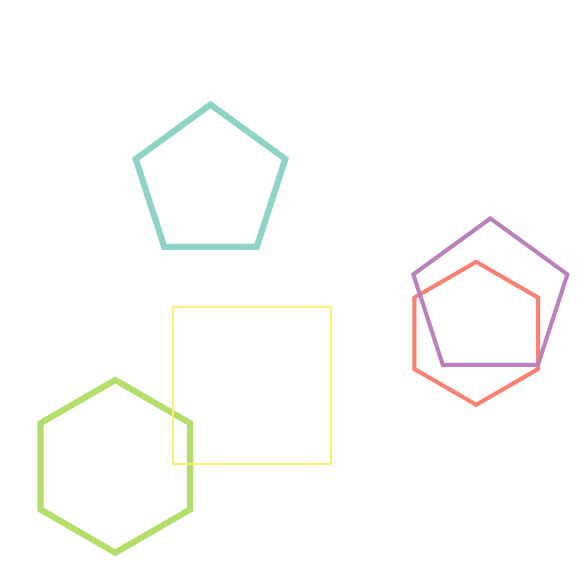[{"shape": "pentagon", "thickness": 3, "radius": 0.68, "center": [0.365, 0.682]}, {"shape": "hexagon", "thickness": 2, "radius": 0.62, "center": [0.825, 0.422]}, {"shape": "hexagon", "thickness": 3, "radius": 0.75, "center": [0.2, 0.192]}, {"shape": "pentagon", "thickness": 2, "radius": 0.7, "center": [0.849, 0.481]}, {"shape": "square", "thickness": 1, "radius": 0.68, "center": [0.436, 0.331]}]